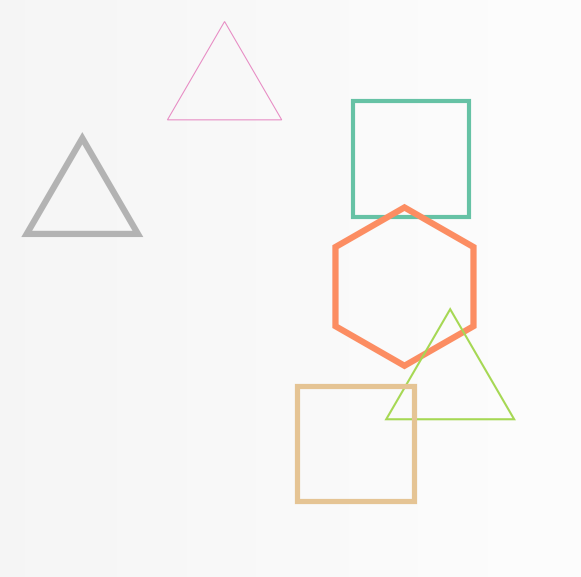[{"shape": "square", "thickness": 2, "radius": 0.5, "center": [0.707, 0.724]}, {"shape": "hexagon", "thickness": 3, "radius": 0.69, "center": [0.696, 0.503]}, {"shape": "triangle", "thickness": 0.5, "radius": 0.57, "center": [0.386, 0.848]}, {"shape": "triangle", "thickness": 1, "radius": 0.64, "center": [0.775, 0.337]}, {"shape": "square", "thickness": 2.5, "radius": 0.5, "center": [0.612, 0.231]}, {"shape": "triangle", "thickness": 3, "radius": 0.55, "center": [0.142, 0.649]}]